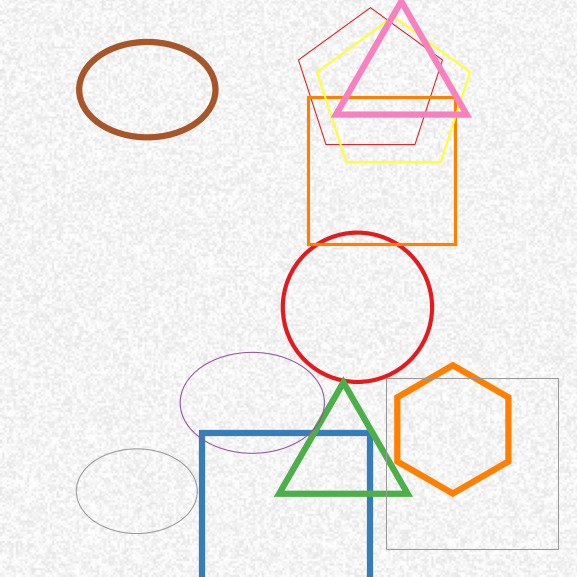[{"shape": "pentagon", "thickness": 0.5, "radius": 0.66, "center": [0.642, 0.855]}, {"shape": "circle", "thickness": 2, "radius": 0.65, "center": [0.619, 0.467]}, {"shape": "square", "thickness": 3, "radius": 0.72, "center": [0.495, 0.104]}, {"shape": "triangle", "thickness": 3, "radius": 0.64, "center": [0.595, 0.208]}, {"shape": "oval", "thickness": 0.5, "radius": 0.62, "center": [0.437, 0.302]}, {"shape": "square", "thickness": 1.5, "radius": 0.63, "center": [0.66, 0.704]}, {"shape": "hexagon", "thickness": 3, "radius": 0.56, "center": [0.784, 0.256]}, {"shape": "pentagon", "thickness": 1, "radius": 0.7, "center": [0.681, 0.831]}, {"shape": "oval", "thickness": 3, "radius": 0.59, "center": [0.255, 0.844]}, {"shape": "triangle", "thickness": 3, "radius": 0.65, "center": [0.695, 0.866]}, {"shape": "oval", "thickness": 0.5, "radius": 0.52, "center": [0.237, 0.149]}, {"shape": "square", "thickness": 0.5, "radius": 0.74, "center": [0.817, 0.196]}]